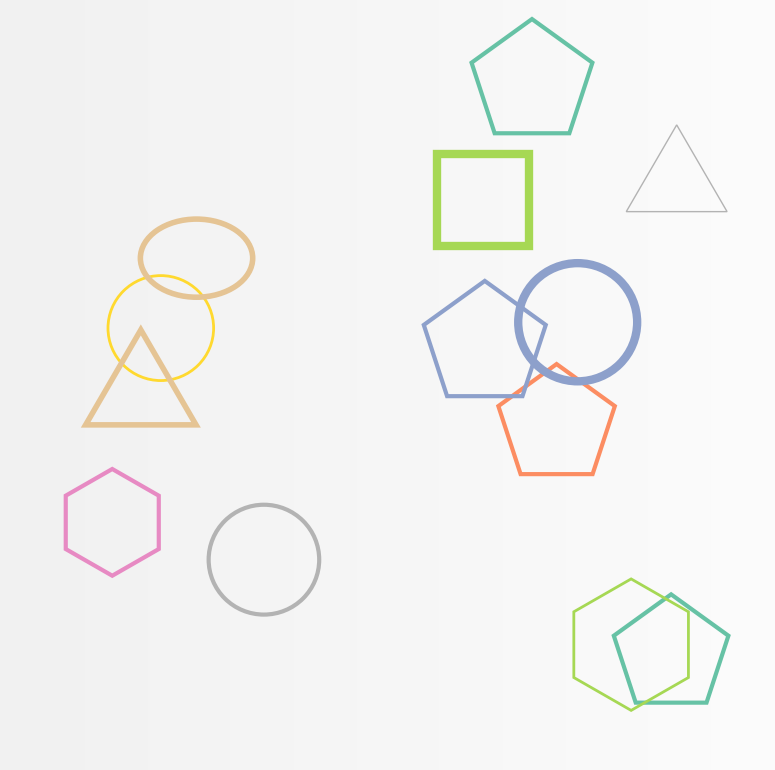[{"shape": "pentagon", "thickness": 1.5, "radius": 0.39, "center": [0.866, 0.15]}, {"shape": "pentagon", "thickness": 1.5, "radius": 0.41, "center": [0.686, 0.893]}, {"shape": "pentagon", "thickness": 1.5, "radius": 0.4, "center": [0.718, 0.448]}, {"shape": "circle", "thickness": 3, "radius": 0.38, "center": [0.745, 0.582]}, {"shape": "pentagon", "thickness": 1.5, "radius": 0.41, "center": [0.626, 0.552]}, {"shape": "hexagon", "thickness": 1.5, "radius": 0.35, "center": [0.145, 0.322]}, {"shape": "square", "thickness": 3, "radius": 0.3, "center": [0.624, 0.74]}, {"shape": "hexagon", "thickness": 1, "radius": 0.43, "center": [0.814, 0.163]}, {"shape": "circle", "thickness": 1, "radius": 0.34, "center": [0.207, 0.574]}, {"shape": "oval", "thickness": 2, "radius": 0.36, "center": [0.254, 0.665]}, {"shape": "triangle", "thickness": 2, "radius": 0.41, "center": [0.182, 0.489]}, {"shape": "triangle", "thickness": 0.5, "radius": 0.38, "center": [0.873, 0.763]}, {"shape": "circle", "thickness": 1.5, "radius": 0.36, "center": [0.341, 0.273]}]